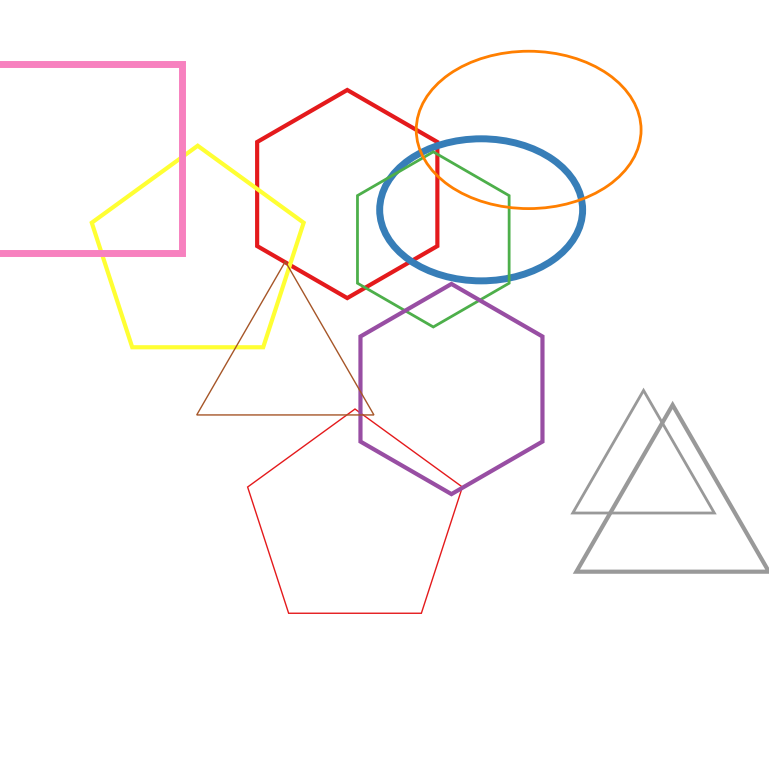[{"shape": "pentagon", "thickness": 0.5, "radius": 0.73, "center": [0.461, 0.322]}, {"shape": "hexagon", "thickness": 1.5, "radius": 0.68, "center": [0.451, 0.748]}, {"shape": "oval", "thickness": 2.5, "radius": 0.66, "center": [0.625, 0.727]}, {"shape": "hexagon", "thickness": 1, "radius": 0.57, "center": [0.563, 0.689]}, {"shape": "hexagon", "thickness": 1.5, "radius": 0.68, "center": [0.586, 0.495]}, {"shape": "oval", "thickness": 1, "radius": 0.73, "center": [0.687, 0.831]}, {"shape": "pentagon", "thickness": 1.5, "radius": 0.72, "center": [0.257, 0.666]}, {"shape": "triangle", "thickness": 0.5, "radius": 0.66, "center": [0.371, 0.528]}, {"shape": "square", "thickness": 2.5, "radius": 0.61, "center": [0.113, 0.795]}, {"shape": "triangle", "thickness": 1.5, "radius": 0.72, "center": [0.874, 0.33]}, {"shape": "triangle", "thickness": 1, "radius": 0.53, "center": [0.836, 0.387]}]